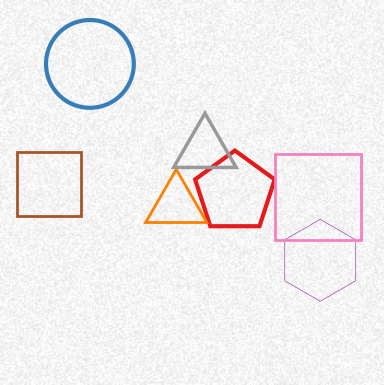[{"shape": "pentagon", "thickness": 3, "radius": 0.54, "center": [0.61, 0.5]}, {"shape": "circle", "thickness": 3, "radius": 0.57, "center": [0.234, 0.834]}, {"shape": "hexagon", "thickness": 0.5, "radius": 0.53, "center": [0.832, 0.324]}, {"shape": "triangle", "thickness": 2, "radius": 0.46, "center": [0.458, 0.468]}, {"shape": "square", "thickness": 2, "radius": 0.42, "center": [0.128, 0.522]}, {"shape": "square", "thickness": 2, "radius": 0.55, "center": [0.826, 0.488]}, {"shape": "triangle", "thickness": 2.5, "radius": 0.47, "center": [0.532, 0.612]}]